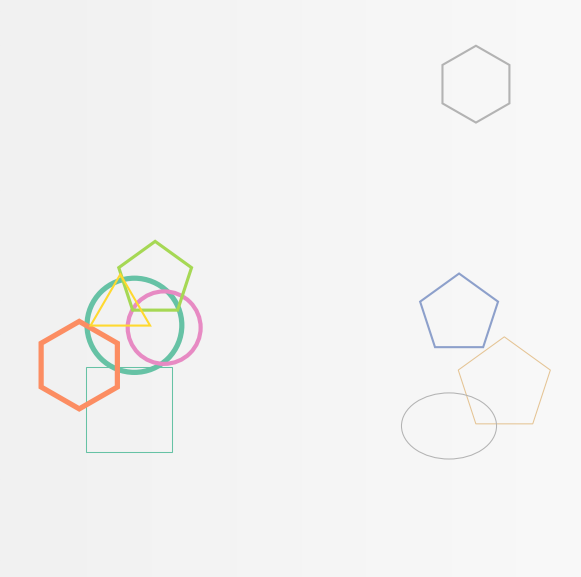[{"shape": "circle", "thickness": 2.5, "radius": 0.41, "center": [0.231, 0.436]}, {"shape": "square", "thickness": 0.5, "radius": 0.37, "center": [0.222, 0.291]}, {"shape": "hexagon", "thickness": 2.5, "radius": 0.38, "center": [0.136, 0.367]}, {"shape": "pentagon", "thickness": 1, "radius": 0.35, "center": [0.79, 0.455]}, {"shape": "circle", "thickness": 2, "radius": 0.31, "center": [0.282, 0.432]}, {"shape": "pentagon", "thickness": 1.5, "radius": 0.33, "center": [0.267, 0.515]}, {"shape": "triangle", "thickness": 1, "radius": 0.3, "center": [0.207, 0.465]}, {"shape": "pentagon", "thickness": 0.5, "radius": 0.42, "center": [0.868, 0.333]}, {"shape": "oval", "thickness": 0.5, "radius": 0.41, "center": [0.772, 0.262]}, {"shape": "hexagon", "thickness": 1, "radius": 0.33, "center": [0.819, 0.853]}]